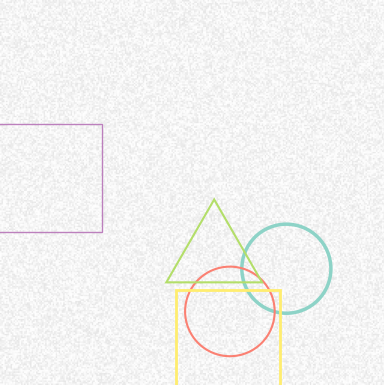[{"shape": "circle", "thickness": 2.5, "radius": 0.58, "center": [0.744, 0.302]}, {"shape": "circle", "thickness": 1.5, "radius": 0.58, "center": [0.597, 0.191]}, {"shape": "triangle", "thickness": 1.5, "radius": 0.72, "center": [0.556, 0.338]}, {"shape": "square", "thickness": 1, "radius": 0.7, "center": [0.125, 0.537]}, {"shape": "square", "thickness": 2, "radius": 0.68, "center": [0.592, 0.111]}]